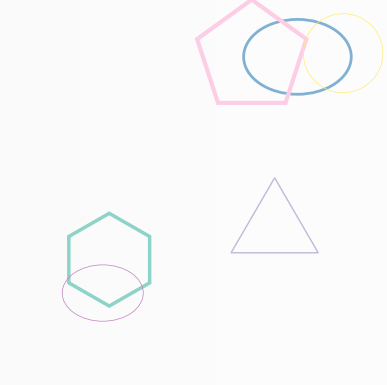[{"shape": "hexagon", "thickness": 2.5, "radius": 0.6, "center": [0.282, 0.325]}, {"shape": "triangle", "thickness": 1, "radius": 0.65, "center": [0.709, 0.408]}, {"shape": "oval", "thickness": 2, "radius": 0.69, "center": [0.768, 0.852]}, {"shape": "pentagon", "thickness": 3, "radius": 0.74, "center": [0.65, 0.853]}, {"shape": "oval", "thickness": 0.5, "radius": 0.52, "center": [0.265, 0.239]}, {"shape": "circle", "thickness": 0.5, "radius": 0.51, "center": [0.886, 0.862]}]